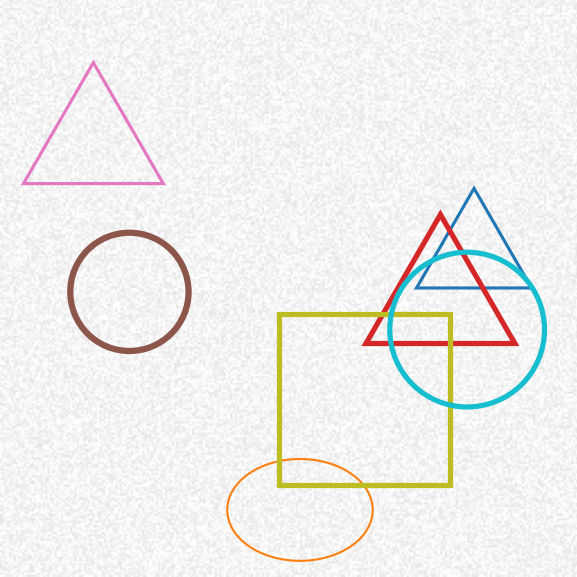[{"shape": "triangle", "thickness": 1.5, "radius": 0.58, "center": [0.821, 0.558]}, {"shape": "oval", "thickness": 1, "radius": 0.63, "center": [0.519, 0.116]}, {"shape": "triangle", "thickness": 2.5, "radius": 0.74, "center": [0.763, 0.479]}, {"shape": "circle", "thickness": 3, "radius": 0.51, "center": [0.224, 0.494]}, {"shape": "triangle", "thickness": 1.5, "radius": 0.7, "center": [0.162, 0.751]}, {"shape": "square", "thickness": 2.5, "radius": 0.74, "center": [0.631, 0.308]}, {"shape": "circle", "thickness": 2.5, "radius": 0.67, "center": [0.809, 0.428]}]